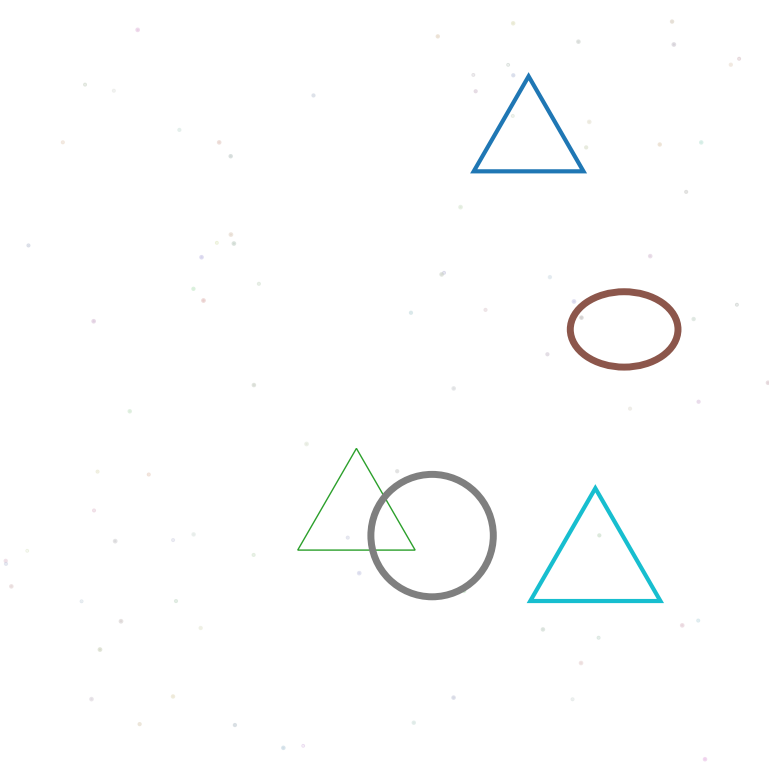[{"shape": "triangle", "thickness": 1.5, "radius": 0.41, "center": [0.686, 0.819]}, {"shape": "triangle", "thickness": 0.5, "radius": 0.44, "center": [0.463, 0.33]}, {"shape": "oval", "thickness": 2.5, "radius": 0.35, "center": [0.811, 0.572]}, {"shape": "circle", "thickness": 2.5, "radius": 0.4, "center": [0.561, 0.304]}, {"shape": "triangle", "thickness": 1.5, "radius": 0.49, "center": [0.773, 0.268]}]